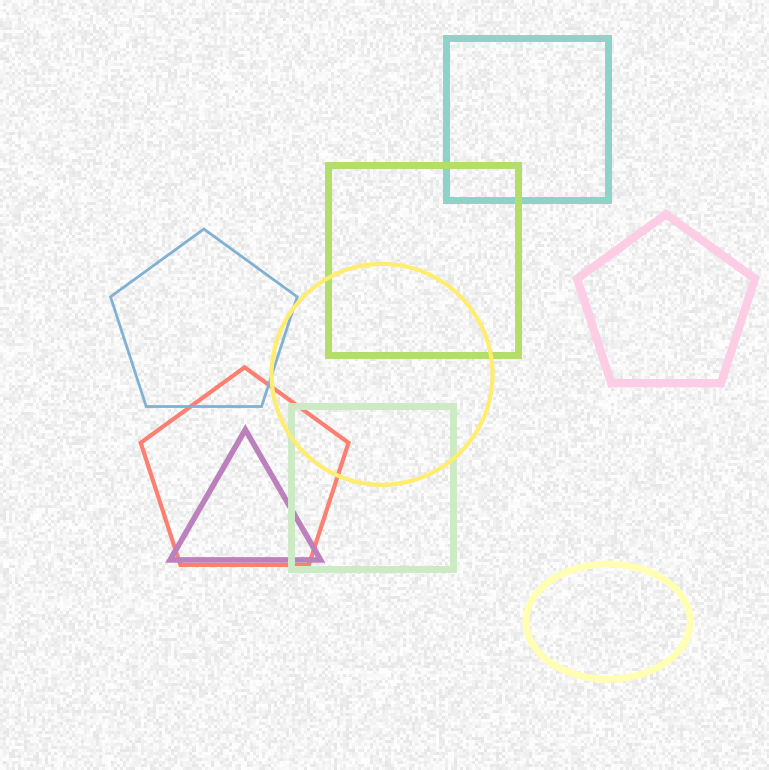[{"shape": "square", "thickness": 2.5, "radius": 0.53, "center": [0.685, 0.845]}, {"shape": "oval", "thickness": 2.5, "radius": 0.53, "center": [0.79, 0.193]}, {"shape": "pentagon", "thickness": 1.5, "radius": 0.71, "center": [0.318, 0.381]}, {"shape": "pentagon", "thickness": 1, "radius": 0.64, "center": [0.265, 0.575]}, {"shape": "square", "thickness": 2.5, "radius": 0.62, "center": [0.549, 0.662]}, {"shape": "pentagon", "thickness": 3, "radius": 0.61, "center": [0.865, 0.601]}, {"shape": "triangle", "thickness": 2, "radius": 0.56, "center": [0.319, 0.329]}, {"shape": "square", "thickness": 2.5, "radius": 0.53, "center": [0.483, 0.367]}, {"shape": "circle", "thickness": 1.5, "radius": 0.72, "center": [0.496, 0.514]}]